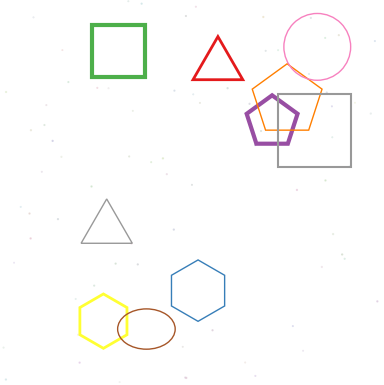[{"shape": "triangle", "thickness": 2, "radius": 0.37, "center": [0.566, 0.83]}, {"shape": "hexagon", "thickness": 1, "radius": 0.4, "center": [0.514, 0.245]}, {"shape": "square", "thickness": 3, "radius": 0.34, "center": [0.308, 0.868]}, {"shape": "pentagon", "thickness": 3, "radius": 0.35, "center": [0.707, 0.683]}, {"shape": "pentagon", "thickness": 1, "radius": 0.48, "center": [0.746, 0.739]}, {"shape": "hexagon", "thickness": 2, "radius": 0.35, "center": [0.269, 0.166]}, {"shape": "oval", "thickness": 1, "radius": 0.37, "center": [0.38, 0.145]}, {"shape": "circle", "thickness": 1, "radius": 0.43, "center": [0.824, 0.878]}, {"shape": "square", "thickness": 1.5, "radius": 0.47, "center": [0.816, 0.66]}, {"shape": "triangle", "thickness": 1, "radius": 0.38, "center": [0.277, 0.406]}]